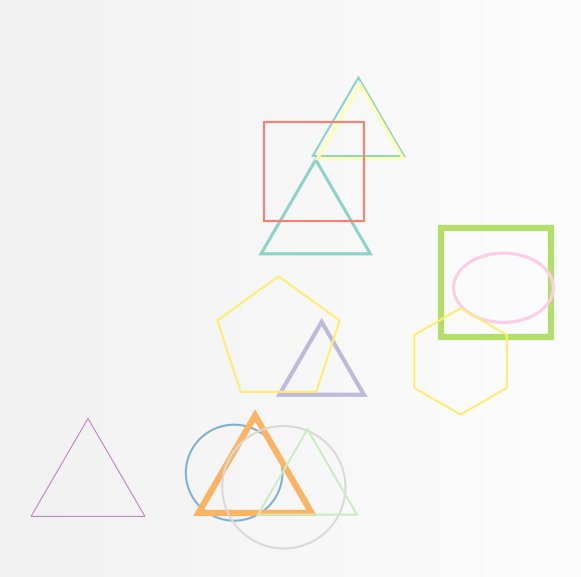[{"shape": "triangle", "thickness": 1, "radius": 0.45, "center": [0.617, 0.774]}, {"shape": "triangle", "thickness": 1.5, "radius": 0.54, "center": [0.543, 0.614]}, {"shape": "triangle", "thickness": 1.5, "radius": 0.43, "center": [0.62, 0.767]}, {"shape": "triangle", "thickness": 2, "radius": 0.42, "center": [0.553, 0.358]}, {"shape": "square", "thickness": 1, "radius": 0.43, "center": [0.54, 0.702]}, {"shape": "circle", "thickness": 1, "radius": 0.42, "center": [0.403, 0.181]}, {"shape": "triangle", "thickness": 3, "radius": 0.56, "center": [0.439, 0.167]}, {"shape": "square", "thickness": 3, "radius": 0.47, "center": [0.853, 0.51]}, {"shape": "oval", "thickness": 1.5, "radius": 0.43, "center": [0.866, 0.501]}, {"shape": "circle", "thickness": 1, "radius": 0.53, "center": [0.488, 0.155]}, {"shape": "triangle", "thickness": 0.5, "radius": 0.57, "center": [0.151, 0.161]}, {"shape": "triangle", "thickness": 1, "radius": 0.49, "center": [0.529, 0.157]}, {"shape": "pentagon", "thickness": 1, "radius": 0.55, "center": [0.479, 0.41]}, {"shape": "hexagon", "thickness": 1, "radius": 0.46, "center": [0.792, 0.373]}]